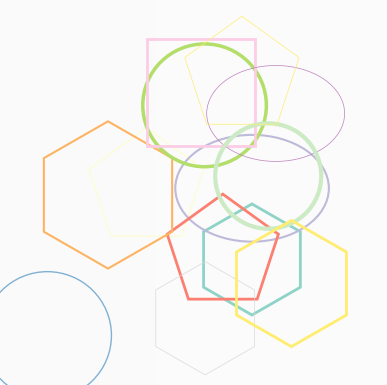[{"shape": "hexagon", "thickness": 2, "radius": 0.72, "center": [0.65, 0.326]}, {"shape": "pentagon", "thickness": 0.5, "radius": 0.78, "center": [0.378, 0.513]}, {"shape": "oval", "thickness": 1.5, "radius": 0.99, "center": [0.651, 0.511]}, {"shape": "pentagon", "thickness": 2, "radius": 0.75, "center": [0.575, 0.345]}, {"shape": "circle", "thickness": 1, "radius": 0.83, "center": [0.122, 0.129]}, {"shape": "hexagon", "thickness": 1.5, "radius": 0.96, "center": [0.279, 0.494]}, {"shape": "circle", "thickness": 2.5, "radius": 0.8, "center": [0.528, 0.726]}, {"shape": "square", "thickness": 2, "radius": 0.7, "center": [0.519, 0.759]}, {"shape": "hexagon", "thickness": 0.5, "radius": 0.74, "center": [0.529, 0.173]}, {"shape": "oval", "thickness": 0.5, "radius": 0.89, "center": [0.711, 0.705]}, {"shape": "circle", "thickness": 3, "radius": 0.68, "center": [0.692, 0.543]}, {"shape": "pentagon", "thickness": 0.5, "radius": 0.78, "center": [0.624, 0.803]}, {"shape": "hexagon", "thickness": 2, "radius": 0.82, "center": [0.752, 0.264]}]